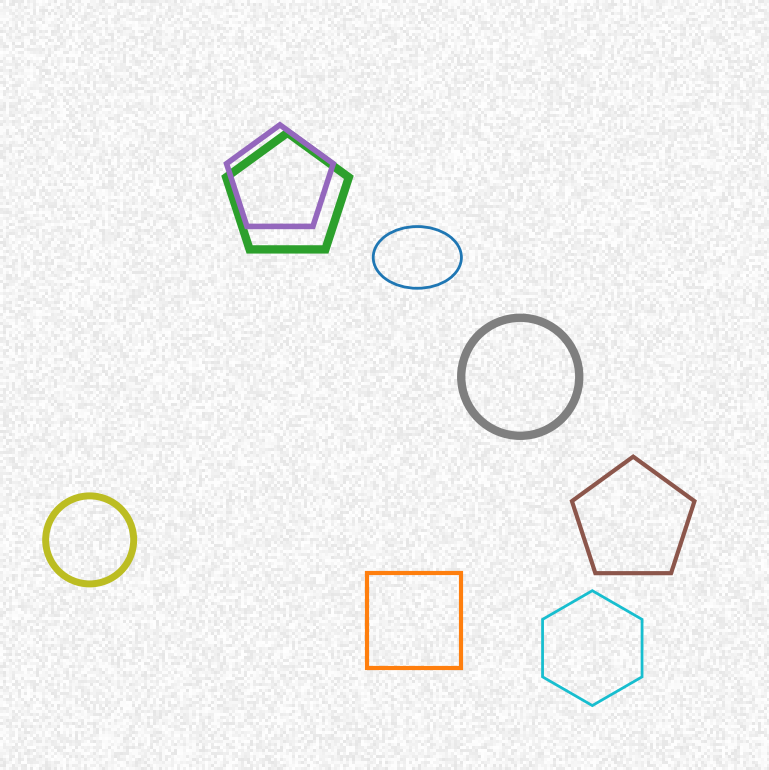[{"shape": "oval", "thickness": 1, "radius": 0.29, "center": [0.542, 0.666]}, {"shape": "square", "thickness": 1.5, "radius": 0.31, "center": [0.538, 0.194]}, {"shape": "pentagon", "thickness": 3, "radius": 0.42, "center": [0.373, 0.744]}, {"shape": "pentagon", "thickness": 2, "radius": 0.36, "center": [0.364, 0.765]}, {"shape": "pentagon", "thickness": 1.5, "radius": 0.42, "center": [0.822, 0.323]}, {"shape": "circle", "thickness": 3, "radius": 0.38, "center": [0.676, 0.511]}, {"shape": "circle", "thickness": 2.5, "radius": 0.29, "center": [0.116, 0.299]}, {"shape": "hexagon", "thickness": 1, "radius": 0.37, "center": [0.769, 0.158]}]